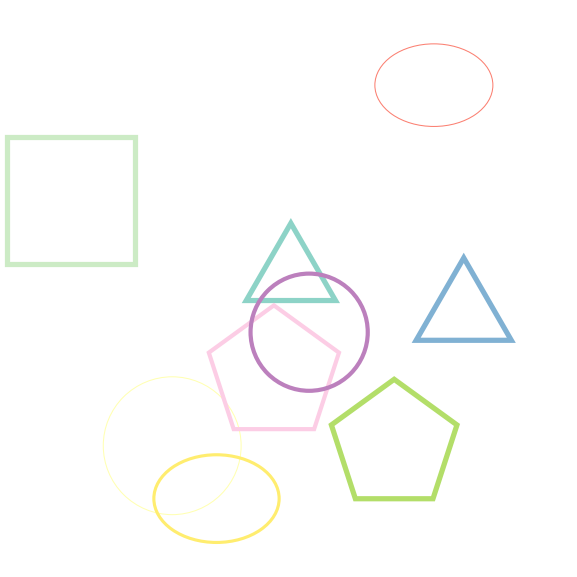[{"shape": "triangle", "thickness": 2.5, "radius": 0.45, "center": [0.504, 0.523]}, {"shape": "circle", "thickness": 0.5, "radius": 0.6, "center": [0.298, 0.227]}, {"shape": "oval", "thickness": 0.5, "radius": 0.51, "center": [0.751, 0.852]}, {"shape": "triangle", "thickness": 2.5, "radius": 0.48, "center": [0.803, 0.457]}, {"shape": "pentagon", "thickness": 2.5, "radius": 0.57, "center": [0.683, 0.228]}, {"shape": "pentagon", "thickness": 2, "radius": 0.59, "center": [0.474, 0.352]}, {"shape": "circle", "thickness": 2, "radius": 0.51, "center": [0.535, 0.424]}, {"shape": "square", "thickness": 2.5, "radius": 0.55, "center": [0.123, 0.652]}, {"shape": "oval", "thickness": 1.5, "radius": 0.54, "center": [0.375, 0.136]}]